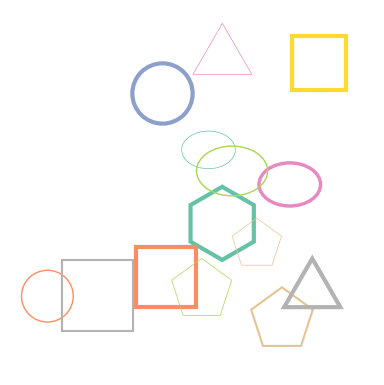[{"shape": "oval", "thickness": 0.5, "radius": 0.35, "center": [0.542, 0.611]}, {"shape": "hexagon", "thickness": 3, "radius": 0.47, "center": [0.577, 0.42]}, {"shape": "circle", "thickness": 1, "radius": 0.34, "center": [0.123, 0.231]}, {"shape": "square", "thickness": 3, "radius": 0.39, "center": [0.432, 0.28]}, {"shape": "circle", "thickness": 3, "radius": 0.39, "center": [0.422, 0.757]}, {"shape": "triangle", "thickness": 0.5, "radius": 0.44, "center": [0.578, 0.851]}, {"shape": "oval", "thickness": 2.5, "radius": 0.4, "center": [0.753, 0.521]}, {"shape": "oval", "thickness": 1, "radius": 0.46, "center": [0.603, 0.556]}, {"shape": "pentagon", "thickness": 0.5, "radius": 0.41, "center": [0.524, 0.247]}, {"shape": "square", "thickness": 3, "radius": 0.35, "center": [0.829, 0.836]}, {"shape": "pentagon", "thickness": 1.5, "radius": 0.42, "center": [0.732, 0.17]}, {"shape": "pentagon", "thickness": 0.5, "radius": 0.34, "center": [0.667, 0.366]}, {"shape": "square", "thickness": 1.5, "radius": 0.47, "center": [0.253, 0.232]}, {"shape": "triangle", "thickness": 3, "radius": 0.42, "center": [0.811, 0.244]}]